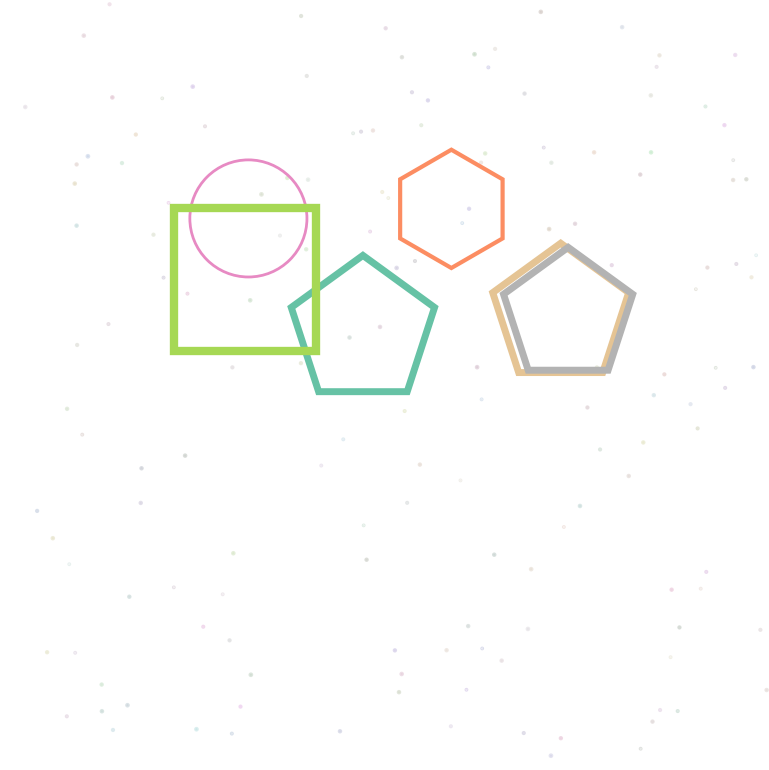[{"shape": "pentagon", "thickness": 2.5, "radius": 0.49, "center": [0.471, 0.57]}, {"shape": "hexagon", "thickness": 1.5, "radius": 0.38, "center": [0.586, 0.729]}, {"shape": "circle", "thickness": 1, "radius": 0.38, "center": [0.323, 0.716]}, {"shape": "square", "thickness": 3, "radius": 0.46, "center": [0.318, 0.637]}, {"shape": "pentagon", "thickness": 2.5, "radius": 0.46, "center": [0.728, 0.591]}, {"shape": "pentagon", "thickness": 2.5, "radius": 0.44, "center": [0.738, 0.591]}]